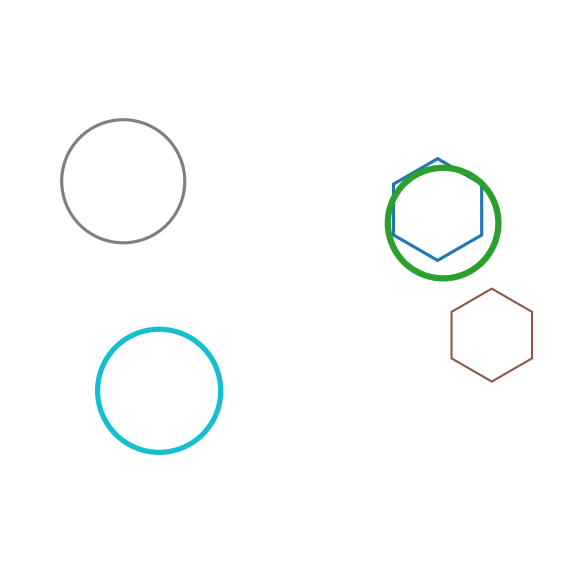[{"shape": "hexagon", "thickness": 1.5, "radius": 0.44, "center": [0.758, 0.636]}, {"shape": "circle", "thickness": 3, "radius": 0.48, "center": [0.767, 0.613]}, {"shape": "hexagon", "thickness": 1, "radius": 0.4, "center": [0.852, 0.419]}, {"shape": "circle", "thickness": 1.5, "radius": 0.53, "center": [0.213, 0.685]}, {"shape": "circle", "thickness": 2.5, "radius": 0.53, "center": [0.276, 0.322]}]